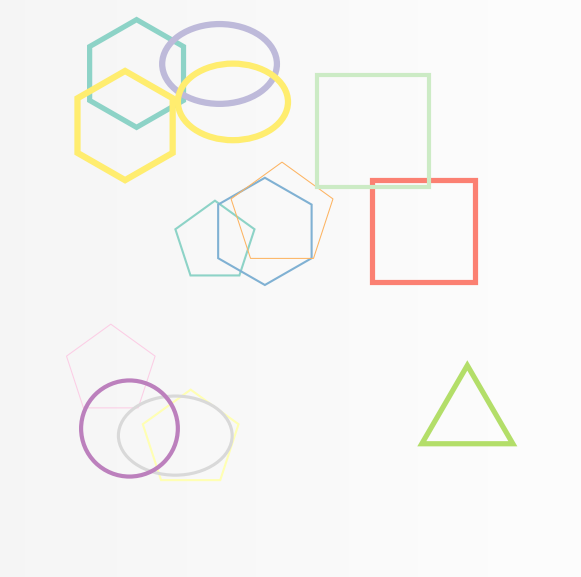[{"shape": "hexagon", "thickness": 2.5, "radius": 0.47, "center": [0.235, 0.872]}, {"shape": "pentagon", "thickness": 1, "radius": 0.36, "center": [0.37, 0.58]}, {"shape": "pentagon", "thickness": 1, "radius": 0.43, "center": [0.328, 0.238]}, {"shape": "oval", "thickness": 3, "radius": 0.49, "center": [0.378, 0.888]}, {"shape": "square", "thickness": 2.5, "radius": 0.44, "center": [0.729, 0.598]}, {"shape": "hexagon", "thickness": 1, "radius": 0.46, "center": [0.456, 0.598]}, {"shape": "pentagon", "thickness": 0.5, "radius": 0.46, "center": [0.485, 0.626]}, {"shape": "triangle", "thickness": 2.5, "radius": 0.45, "center": [0.804, 0.276]}, {"shape": "pentagon", "thickness": 0.5, "radius": 0.4, "center": [0.191, 0.358]}, {"shape": "oval", "thickness": 1.5, "radius": 0.49, "center": [0.302, 0.245]}, {"shape": "circle", "thickness": 2, "radius": 0.42, "center": [0.223, 0.257]}, {"shape": "square", "thickness": 2, "radius": 0.48, "center": [0.642, 0.772]}, {"shape": "hexagon", "thickness": 3, "radius": 0.47, "center": [0.215, 0.782]}, {"shape": "oval", "thickness": 3, "radius": 0.47, "center": [0.401, 0.823]}]